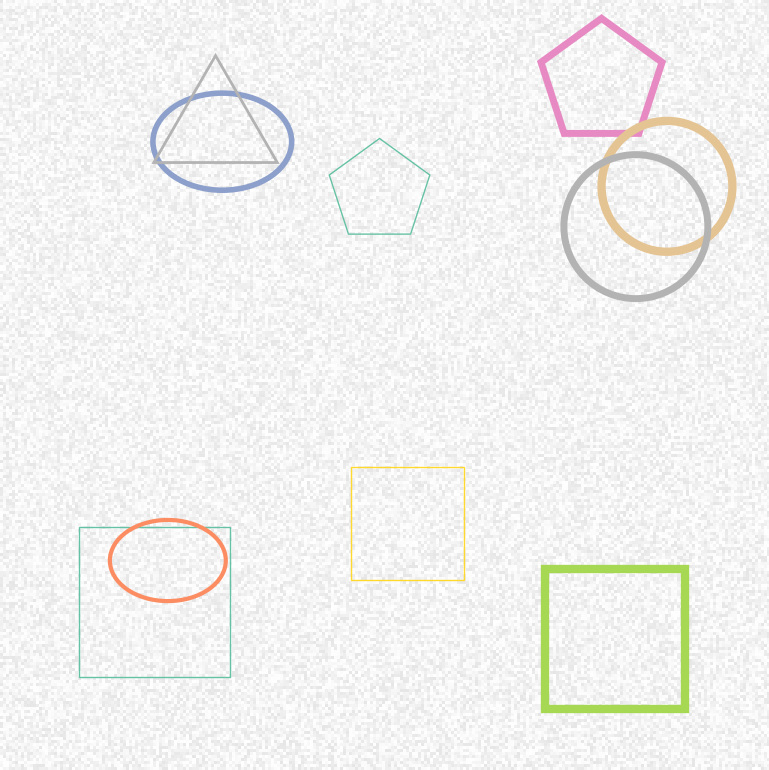[{"shape": "pentagon", "thickness": 0.5, "radius": 0.34, "center": [0.493, 0.751]}, {"shape": "square", "thickness": 0.5, "radius": 0.49, "center": [0.201, 0.218]}, {"shape": "oval", "thickness": 1.5, "radius": 0.38, "center": [0.218, 0.272]}, {"shape": "oval", "thickness": 2, "radius": 0.45, "center": [0.289, 0.816]}, {"shape": "pentagon", "thickness": 2.5, "radius": 0.41, "center": [0.781, 0.894]}, {"shape": "square", "thickness": 3, "radius": 0.45, "center": [0.799, 0.171]}, {"shape": "square", "thickness": 0.5, "radius": 0.37, "center": [0.529, 0.32]}, {"shape": "circle", "thickness": 3, "radius": 0.42, "center": [0.866, 0.758]}, {"shape": "circle", "thickness": 2.5, "radius": 0.47, "center": [0.826, 0.706]}, {"shape": "triangle", "thickness": 1, "radius": 0.46, "center": [0.28, 0.835]}]